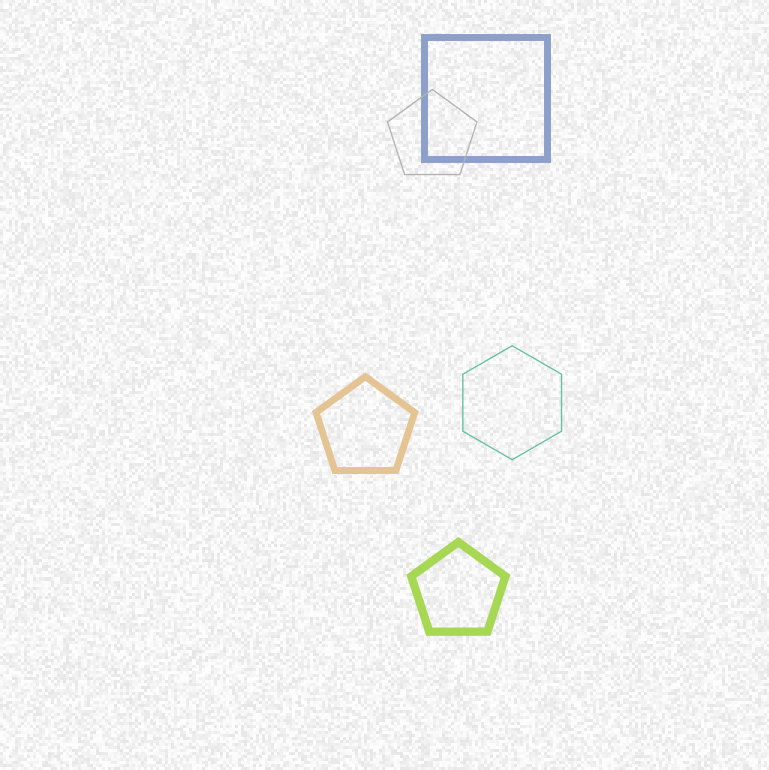[{"shape": "hexagon", "thickness": 0.5, "radius": 0.37, "center": [0.665, 0.477]}, {"shape": "square", "thickness": 2.5, "radius": 0.4, "center": [0.63, 0.873]}, {"shape": "pentagon", "thickness": 3, "radius": 0.32, "center": [0.595, 0.232]}, {"shape": "pentagon", "thickness": 2.5, "radius": 0.34, "center": [0.475, 0.443]}, {"shape": "pentagon", "thickness": 0.5, "radius": 0.31, "center": [0.561, 0.823]}]